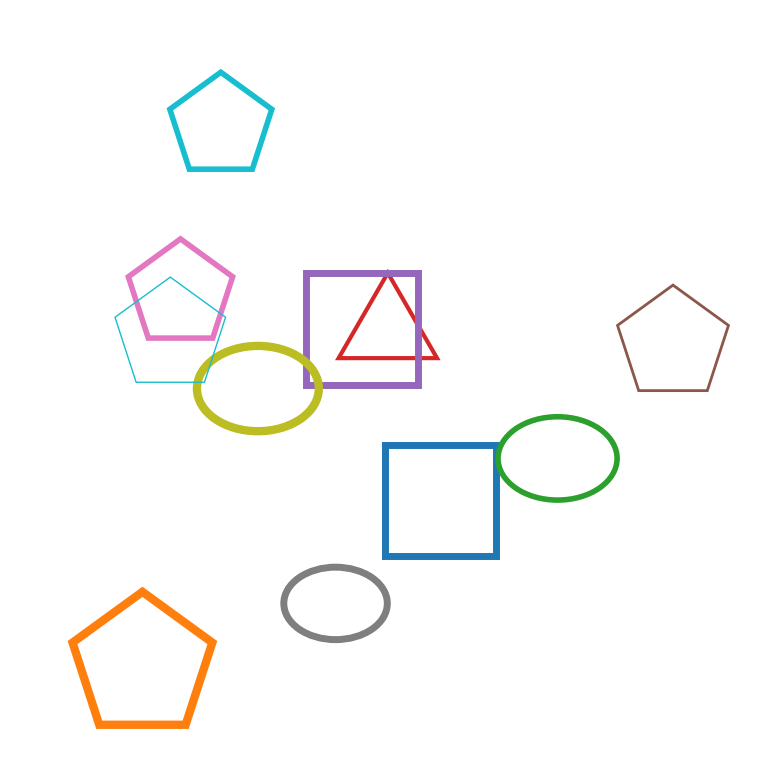[{"shape": "square", "thickness": 2.5, "radius": 0.36, "center": [0.572, 0.35]}, {"shape": "pentagon", "thickness": 3, "radius": 0.48, "center": [0.185, 0.136]}, {"shape": "oval", "thickness": 2, "radius": 0.39, "center": [0.724, 0.405]}, {"shape": "triangle", "thickness": 1.5, "radius": 0.37, "center": [0.504, 0.572]}, {"shape": "square", "thickness": 2.5, "radius": 0.36, "center": [0.471, 0.572]}, {"shape": "pentagon", "thickness": 1, "radius": 0.38, "center": [0.874, 0.554]}, {"shape": "pentagon", "thickness": 2, "radius": 0.36, "center": [0.234, 0.619]}, {"shape": "oval", "thickness": 2.5, "radius": 0.34, "center": [0.436, 0.216]}, {"shape": "oval", "thickness": 3, "radius": 0.4, "center": [0.335, 0.495]}, {"shape": "pentagon", "thickness": 0.5, "radius": 0.38, "center": [0.221, 0.565]}, {"shape": "pentagon", "thickness": 2, "radius": 0.35, "center": [0.287, 0.837]}]